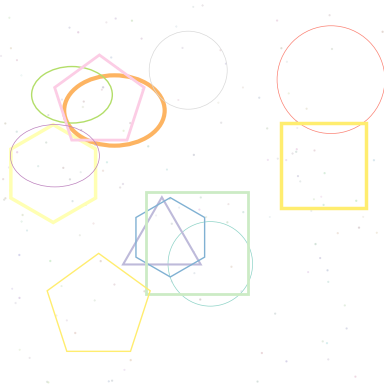[{"shape": "circle", "thickness": 0.5, "radius": 0.55, "center": [0.546, 0.315]}, {"shape": "hexagon", "thickness": 2.5, "radius": 0.64, "center": [0.138, 0.549]}, {"shape": "triangle", "thickness": 1.5, "radius": 0.58, "center": [0.42, 0.371]}, {"shape": "circle", "thickness": 0.5, "radius": 0.7, "center": [0.86, 0.793]}, {"shape": "hexagon", "thickness": 1, "radius": 0.51, "center": [0.442, 0.384]}, {"shape": "oval", "thickness": 3, "radius": 0.65, "center": [0.297, 0.713]}, {"shape": "oval", "thickness": 1, "radius": 0.52, "center": [0.187, 0.754]}, {"shape": "pentagon", "thickness": 2, "radius": 0.61, "center": [0.258, 0.735]}, {"shape": "circle", "thickness": 0.5, "radius": 0.51, "center": [0.489, 0.818]}, {"shape": "oval", "thickness": 0.5, "radius": 0.58, "center": [0.143, 0.595]}, {"shape": "square", "thickness": 2, "radius": 0.66, "center": [0.513, 0.368]}, {"shape": "pentagon", "thickness": 1, "radius": 0.7, "center": [0.256, 0.201]}, {"shape": "square", "thickness": 2.5, "radius": 0.55, "center": [0.84, 0.571]}]